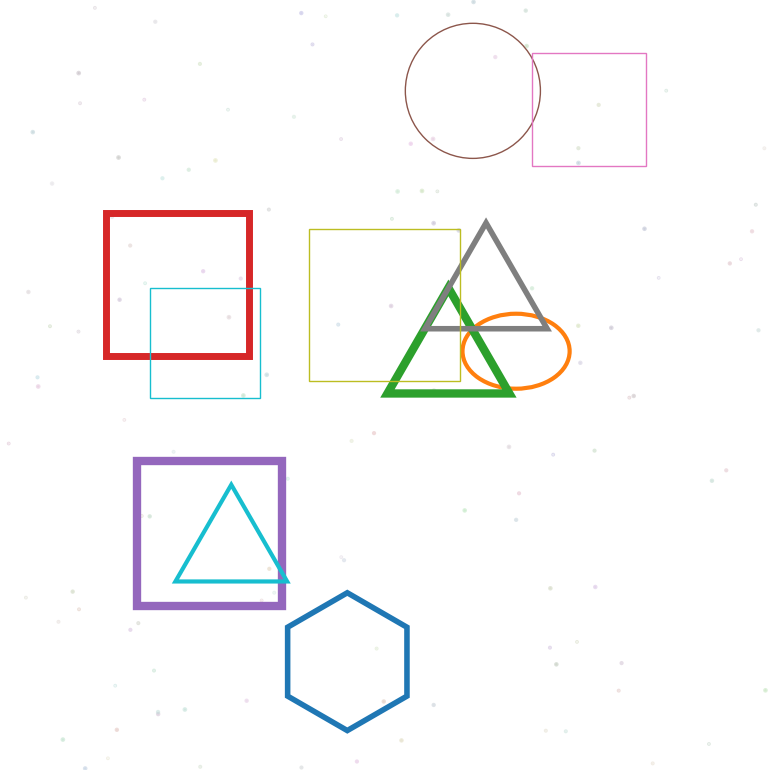[{"shape": "hexagon", "thickness": 2, "radius": 0.45, "center": [0.451, 0.141]}, {"shape": "oval", "thickness": 1.5, "radius": 0.35, "center": [0.67, 0.544]}, {"shape": "triangle", "thickness": 3, "radius": 0.46, "center": [0.582, 0.535]}, {"shape": "square", "thickness": 2.5, "radius": 0.47, "center": [0.231, 0.63]}, {"shape": "square", "thickness": 3, "radius": 0.47, "center": [0.272, 0.307]}, {"shape": "circle", "thickness": 0.5, "radius": 0.44, "center": [0.614, 0.882]}, {"shape": "square", "thickness": 0.5, "radius": 0.37, "center": [0.765, 0.858]}, {"shape": "triangle", "thickness": 2, "radius": 0.46, "center": [0.631, 0.619]}, {"shape": "square", "thickness": 0.5, "radius": 0.49, "center": [0.499, 0.604]}, {"shape": "square", "thickness": 0.5, "radius": 0.36, "center": [0.267, 0.554]}, {"shape": "triangle", "thickness": 1.5, "radius": 0.42, "center": [0.3, 0.287]}]